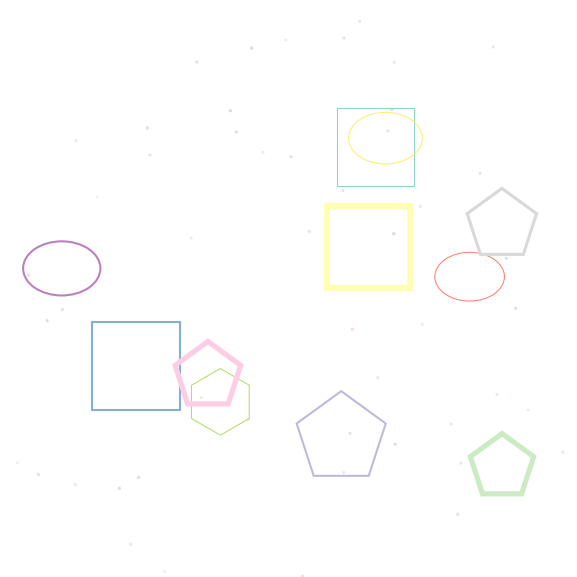[{"shape": "square", "thickness": 0.5, "radius": 0.33, "center": [0.65, 0.745]}, {"shape": "square", "thickness": 3, "radius": 0.36, "center": [0.638, 0.571]}, {"shape": "pentagon", "thickness": 1, "radius": 0.41, "center": [0.591, 0.241]}, {"shape": "oval", "thickness": 0.5, "radius": 0.3, "center": [0.813, 0.52]}, {"shape": "square", "thickness": 1, "radius": 0.38, "center": [0.235, 0.365]}, {"shape": "hexagon", "thickness": 0.5, "radius": 0.29, "center": [0.382, 0.303]}, {"shape": "pentagon", "thickness": 2.5, "radius": 0.3, "center": [0.36, 0.348]}, {"shape": "pentagon", "thickness": 1.5, "radius": 0.32, "center": [0.869, 0.61]}, {"shape": "oval", "thickness": 1, "radius": 0.33, "center": [0.107, 0.534]}, {"shape": "pentagon", "thickness": 2.5, "radius": 0.29, "center": [0.869, 0.191]}, {"shape": "oval", "thickness": 0.5, "radius": 0.32, "center": [0.667, 0.76]}]